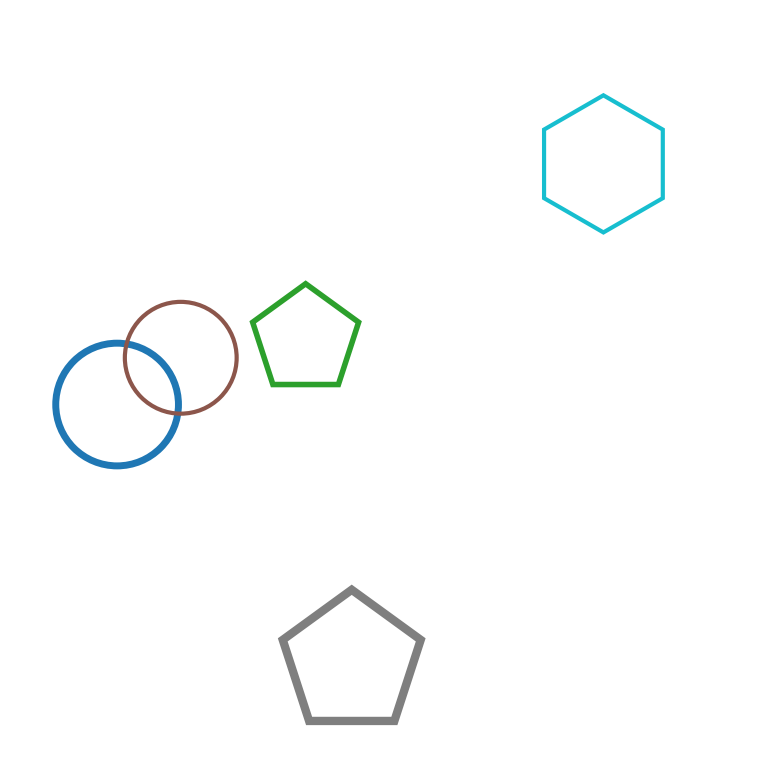[{"shape": "circle", "thickness": 2.5, "radius": 0.4, "center": [0.152, 0.475]}, {"shape": "pentagon", "thickness": 2, "radius": 0.36, "center": [0.397, 0.559]}, {"shape": "circle", "thickness": 1.5, "radius": 0.36, "center": [0.235, 0.535]}, {"shape": "pentagon", "thickness": 3, "radius": 0.47, "center": [0.457, 0.14]}, {"shape": "hexagon", "thickness": 1.5, "radius": 0.45, "center": [0.784, 0.787]}]